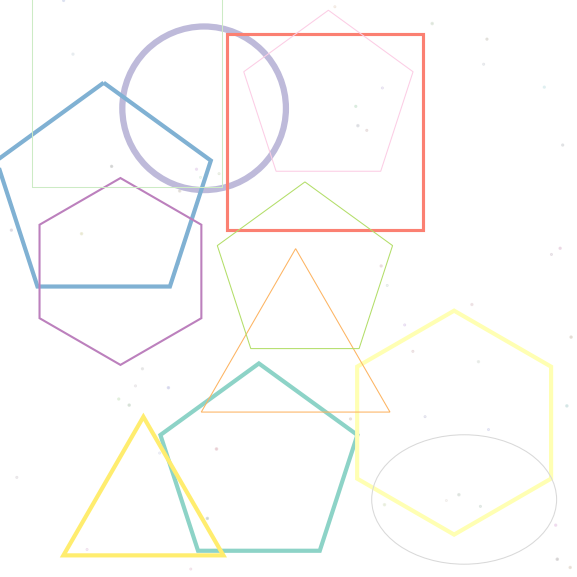[{"shape": "pentagon", "thickness": 2, "radius": 0.9, "center": [0.448, 0.19]}, {"shape": "hexagon", "thickness": 2, "radius": 0.97, "center": [0.786, 0.267]}, {"shape": "circle", "thickness": 3, "radius": 0.71, "center": [0.353, 0.812]}, {"shape": "square", "thickness": 1.5, "radius": 0.85, "center": [0.562, 0.77]}, {"shape": "pentagon", "thickness": 2, "radius": 0.98, "center": [0.18, 0.661]}, {"shape": "triangle", "thickness": 0.5, "radius": 0.94, "center": [0.512, 0.38]}, {"shape": "pentagon", "thickness": 0.5, "radius": 0.8, "center": [0.528, 0.525]}, {"shape": "pentagon", "thickness": 0.5, "radius": 0.77, "center": [0.569, 0.827]}, {"shape": "oval", "thickness": 0.5, "radius": 0.8, "center": [0.804, 0.134]}, {"shape": "hexagon", "thickness": 1, "radius": 0.81, "center": [0.209, 0.529]}, {"shape": "square", "thickness": 0.5, "radius": 0.82, "center": [0.22, 0.84]}, {"shape": "triangle", "thickness": 2, "radius": 0.8, "center": [0.248, 0.117]}]